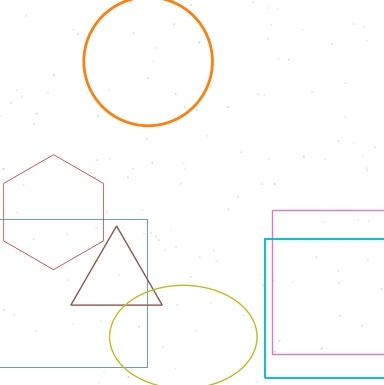[{"shape": "square", "thickness": 0.5, "radius": 0.96, "center": [0.189, 0.239]}, {"shape": "circle", "thickness": 2, "radius": 0.84, "center": [0.385, 0.84]}, {"shape": "hexagon", "thickness": 0.5, "radius": 0.75, "center": [0.139, 0.449]}, {"shape": "triangle", "thickness": 1, "radius": 0.69, "center": [0.303, 0.276]}, {"shape": "square", "thickness": 1, "radius": 0.94, "center": [0.893, 0.267]}, {"shape": "oval", "thickness": 1, "radius": 0.96, "center": [0.476, 0.125]}, {"shape": "square", "thickness": 1.5, "radius": 0.9, "center": [0.87, 0.199]}]